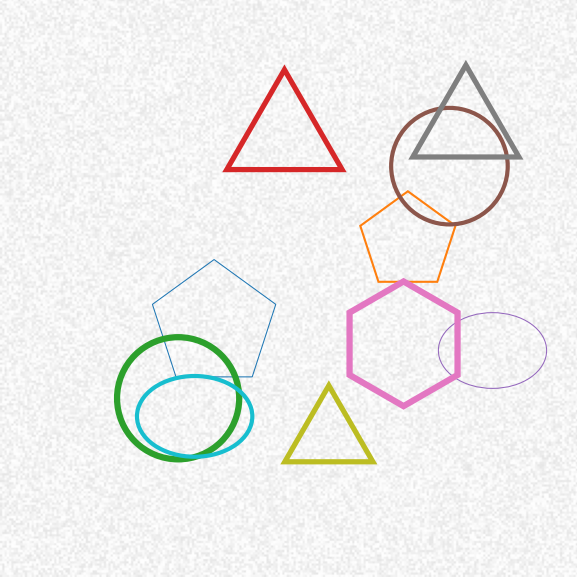[{"shape": "pentagon", "thickness": 0.5, "radius": 0.56, "center": [0.371, 0.437]}, {"shape": "pentagon", "thickness": 1, "radius": 0.43, "center": [0.706, 0.581]}, {"shape": "circle", "thickness": 3, "radius": 0.53, "center": [0.308, 0.309]}, {"shape": "triangle", "thickness": 2.5, "radius": 0.58, "center": [0.493, 0.763]}, {"shape": "oval", "thickness": 0.5, "radius": 0.47, "center": [0.853, 0.392]}, {"shape": "circle", "thickness": 2, "radius": 0.5, "center": [0.778, 0.711]}, {"shape": "hexagon", "thickness": 3, "radius": 0.54, "center": [0.699, 0.404]}, {"shape": "triangle", "thickness": 2.5, "radius": 0.53, "center": [0.807, 0.78]}, {"shape": "triangle", "thickness": 2.5, "radius": 0.44, "center": [0.569, 0.244]}, {"shape": "oval", "thickness": 2, "radius": 0.5, "center": [0.337, 0.278]}]